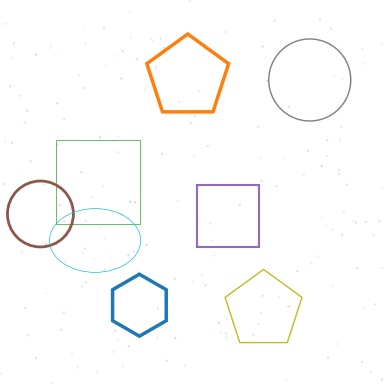[{"shape": "hexagon", "thickness": 2.5, "radius": 0.4, "center": [0.362, 0.207]}, {"shape": "pentagon", "thickness": 2.5, "radius": 0.56, "center": [0.488, 0.8]}, {"shape": "square", "thickness": 0.5, "radius": 0.54, "center": [0.255, 0.527]}, {"shape": "square", "thickness": 1.5, "radius": 0.4, "center": [0.592, 0.439]}, {"shape": "circle", "thickness": 2, "radius": 0.43, "center": [0.105, 0.444]}, {"shape": "circle", "thickness": 1, "radius": 0.53, "center": [0.805, 0.792]}, {"shape": "pentagon", "thickness": 1, "radius": 0.53, "center": [0.685, 0.195]}, {"shape": "oval", "thickness": 0.5, "radius": 0.59, "center": [0.247, 0.375]}]